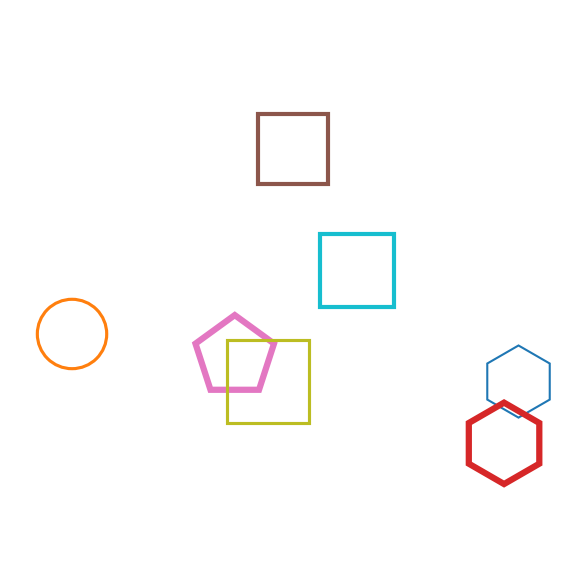[{"shape": "hexagon", "thickness": 1, "radius": 0.31, "center": [0.898, 0.338]}, {"shape": "circle", "thickness": 1.5, "radius": 0.3, "center": [0.125, 0.421]}, {"shape": "hexagon", "thickness": 3, "radius": 0.35, "center": [0.873, 0.231]}, {"shape": "square", "thickness": 2, "radius": 0.3, "center": [0.507, 0.741]}, {"shape": "pentagon", "thickness": 3, "radius": 0.36, "center": [0.407, 0.382]}, {"shape": "square", "thickness": 1.5, "radius": 0.36, "center": [0.464, 0.338]}, {"shape": "square", "thickness": 2, "radius": 0.32, "center": [0.618, 0.531]}]